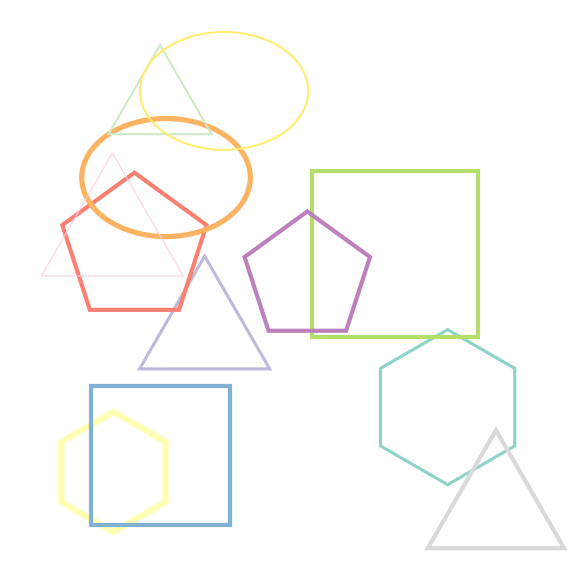[{"shape": "hexagon", "thickness": 1.5, "radius": 0.67, "center": [0.775, 0.294]}, {"shape": "hexagon", "thickness": 3, "radius": 0.52, "center": [0.196, 0.182]}, {"shape": "triangle", "thickness": 1.5, "radius": 0.65, "center": [0.354, 0.425]}, {"shape": "pentagon", "thickness": 2, "radius": 0.66, "center": [0.233, 0.569]}, {"shape": "square", "thickness": 2, "radius": 0.6, "center": [0.277, 0.211]}, {"shape": "oval", "thickness": 2.5, "radius": 0.73, "center": [0.287, 0.692]}, {"shape": "square", "thickness": 2, "radius": 0.72, "center": [0.684, 0.559]}, {"shape": "triangle", "thickness": 0.5, "radius": 0.71, "center": [0.195, 0.592]}, {"shape": "triangle", "thickness": 2, "radius": 0.68, "center": [0.859, 0.118]}, {"shape": "pentagon", "thickness": 2, "radius": 0.57, "center": [0.532, 0.519]}, {"shape": "triangle", "thickness": 1, "radius": 0.51, "center": [0.277, 0.818]}, {"shape": "oval", "thickness": 1, "radius": 0.73, "center": [0.388, 0.842]}]